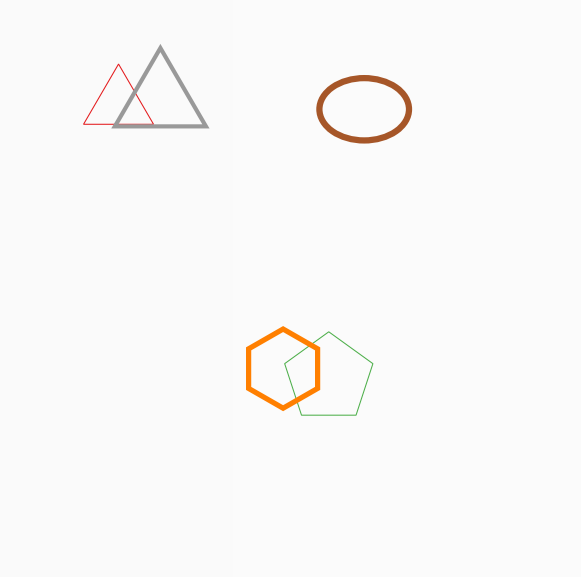[{"shape": "triangle", "thickness": 0.5, "radius": 0.35, "center": [0.204, 0.819]}, {"shape": "pentagon", "thickness": 0.5, "radius": 0.4, "center": [0.566, 0.345]}, {"shape": "hexagon", "thickness": 2.5, "radius": 0.34, "center": [0.487, 0.361]}, {"shape": "oval", "thickness": 3, "radius": 0.39, "center": [0.627, 0.81]}, {"shape": "triangle", "thickness": 2, "radius": 0.45, "center": [0.276, 0.826]}]